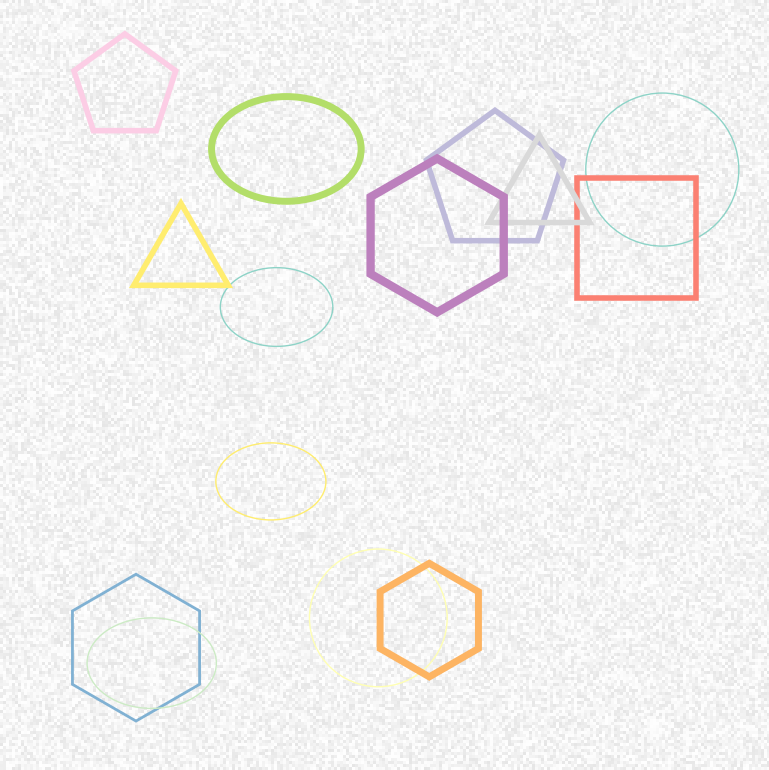[{"shape": "circle", "thickness": 0.5, "radius": 0.5, "center": [0.86, 0.78]}, {"shape": "oval", "thickness": 0.5, "radius": 0.37, "center": [0.359, 0.601]}, {"shape": "circle", "thickness": 0.5, "radius": 0.45, "center": [0.491, 0.198]}, {"shape": "pentagon", "thickness": 2, "radius": 0.47, "center": [0.643, 0.763]}, {"shape": "square", "thickness": 2, "radius": 0.39, "center": [0.827, 0.691]}, {"shape": "hexagon", "thickness": 1, "radius": 0.48, "center": [0.177, 0.159]}, {"shape": "hexagon", "thickness": 2.5, "radius": 0.37, "center": [0.557, 0.195]}, {"shape": "oval", "thickness": 2.5, "radius": 0.49, "center": [0.372, 0.807]}, {"shape": "pentagon", "thickness": 2, "radius": 0.35, "center": [0.162, 0.887]}, {"shape": "triangle", "thickness": 2, "radius": 0.38, "center": [0.7, 0.749]}, {"shape": "hexagon", "thickness": 3, "radius": 0.5, "center": [0.568, 0.694]}, {"shape": "oval", "thickness": 0.5, "radius": 0.42, "center": [0.197, 0.139]}, {"shape": "triangle", "thickness": 2, "radius": 0.35, "center": [0.235, 0.665]}, {"shape": "oval", "thickness": 0.5, "radius": 0.36, "center": [0.352, 0.375]}]